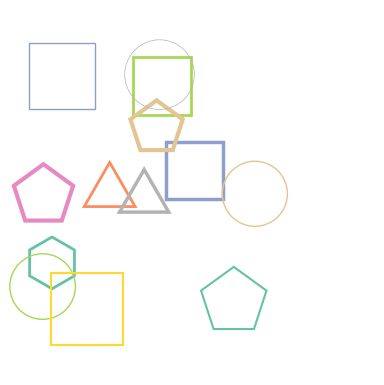[{"shape": "pentagon", "thickness": 1.5, "radius": 0.45, "center": [0.607, 0.218]}, {"shape": "hexagon", "thickness": 2, "radius": 0.34, "center": [0.135, 0.317]}, {"shape": "triangle", "thickness": 2, "radius": 0.38, "center": [0.285, 0.502]}, {"shape": "square", "thickness": 1, "radius": 0.42, "center": [0.161, 0.802]}, {"shape": "square", "thickness": 2.5, "radius": 0.37, "center": [0.505, 0.557]}, {"shape": "pentagon", "thickness": 3, "radius": 0.4, "center": [0.113, 0.493]}, {"shape": "circle", "thickness": 1, "radius": 0.43, "center": [0.111, 0.256]}, {"shape": "square", "thickness": 2, "radius": 0.38, "center": [0.42, 0.775]}, {"shape": "square", "thickness": 1.5, "radius": 0.47, "center": [0.226, 0.197]}, {"shape": "pentagon", "thickness": 3, "radius": 0.36, "center": [0.407, 0.668]}, {"shape": "circle", "thickness": 1, "radius": 0.42, "center": [0.662, 0.497]}, {"shape": "triangle", "thickness": 2.5, "radius": 0.37, "center": [0.374, 0.486]}, {"shape": "circle", "thickness": 0.5, "radius": 0.45, "center": [0.414, 0.806]}]